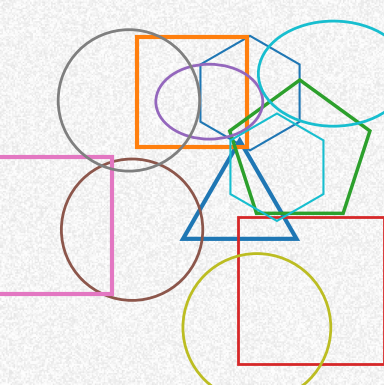[{"shape": "triangle", "thickness": 3, "radius": 0.85, "center": [0.623, 0.465]}, {"shape": "hexagon", "thickness": 1.5, "radius": 0.74, "center": [0.649, 0.758]}, {"shape": "square", "thickness": 3, "radius": 0.71, "center": [0.498, 0.761]}, {"shape": "pentagon", "thickness": 2.5, "radius": 0.96, "center": [0.779, 0.601]}, {"shape": "square", "thickness": 2, "radius": 0.95, "center": [0.808, 0.245]}, {"shape": "oval", "thickness": 2, "radius": 0.69, "center": [0.544, 0.736]}, {"shape": "circle", "thickness": 2, "radius": 0.92, "center": [0.343, 0.403]}, {"shape": "square", "thickness": 3, "radius": 0.89, "center": [0.113, 0.414]}, {"shape": "circle", "thickness": 2, "radius": 0.92, "center": [0.335, 0.739]}, {"shape": "circle", "thickness": 2, "radius": 0.96, "center": [0.667, 0.149]}, {"shape": "oval", "thickness": 2, "radius": 0.98, "center": [0.866, 0.809]}, {"shape": "hexagon", "thickness": 1.5, "radius": 0.7, "center": [0.719, 0.566]}]